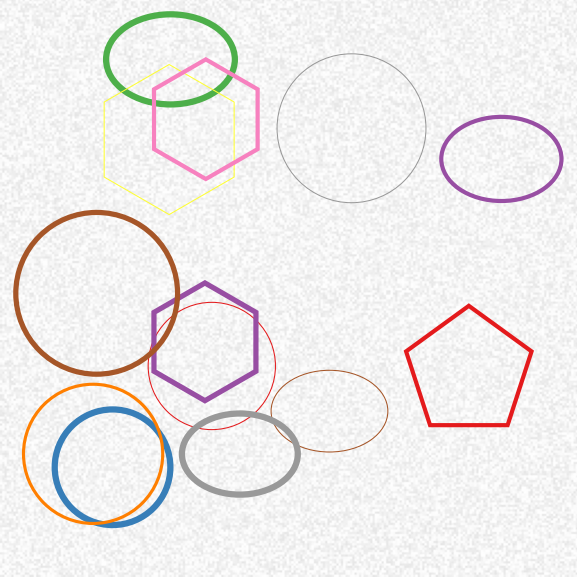[{"shape": "pentagon", "thickness": 2, "radius": 0.57, "center": [0.812, 0.355]}, {"shape": "circle", "thickness": 0.5, "radius": 0.55, "center": [0.367, 0.365]}, {"shape": "circle", "thickness": 3, "radius": 0.5, "center": [0.195, 0.19]}, {"shape": "oval", "thickness": 3, "radius": 0.56, "center": [0.295, 0.896]}, {"shape": "hexagon", "thickness": 2.5, "radius": 0.51, "center": [0.355, 0.407]}, {"shape": "oval", "thickness": 2, "radius": 0.52, "center": [0.868, 0.724]}, {"shape": "circle", "thickness": 1.5, "radius": 0.6, "center": [0.161, 0.213]}, {"shape": "hexagon", "thickness": 0.5, "radius": 0.65, "center": [0.293, 0.758]}, {"shape": "oval", "thickness": 0.5, "radius": 0.51, "center": [0.571, 0.287]}, {"shape": "circle", "thickness": 2.5, "radius": 0.7, "center": [0.167, 0.491]}, {"shape": "hexagon", "thickness": 2, "radius": 0.52, "center": [0.356, 0.793]}, {"shape": "oval", "thickness": 3, "radius": 0.5, "center": [0.415, 0.213]}, {"shape": "circle", "thickness": 0.5, "radius": 0.64, "center": [0.609, 0.777]}]